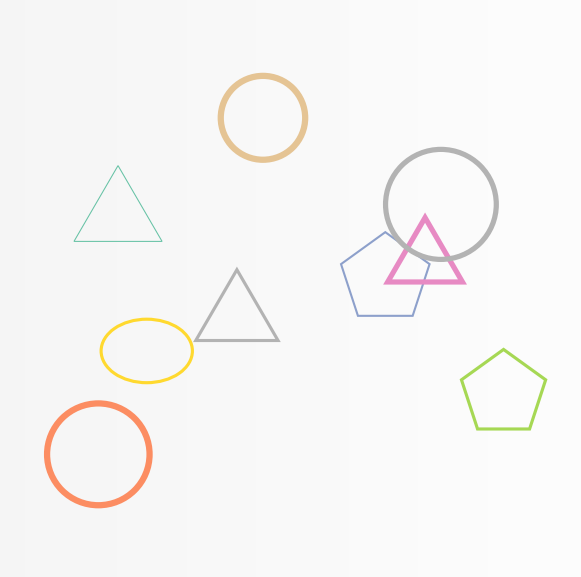[{"shape": "triangle", "thickness": 0.5, "radius": 0.44, "center": [0.203, 0.625]}, {"shape": "circle", "thickness": 3, "radius": 0.44, "center": [0.169, 0.212]}, {"shape": "pentagon", "thickness": 1, "radius": 0.4, "center": [0.663, 0.517]}, {"shape": "triangle", "thickness": 2.5, "radius": 0.37, "center": [0.731, 0.548]}, {"shape": "pentagon", "thickness": 1.5, "radius": 0.38, "center": [0.866, 0.318]}, {"shape": "oval", "thickness": 1.5, "radius": 0.39, "center": [0.252, 0.391]}, {"shape": "circle", "thickness": 3, "radius": 0.36, "center": [0.452, 0.795]}, {"shape": "circle", "thickness": 2.5, "radius": 0.48, "center": [0.759, 0.645]}, {"shape": "triangle", "thickness": 1.5, "radius": 0.41, "center": [0.408, 0.45]}]